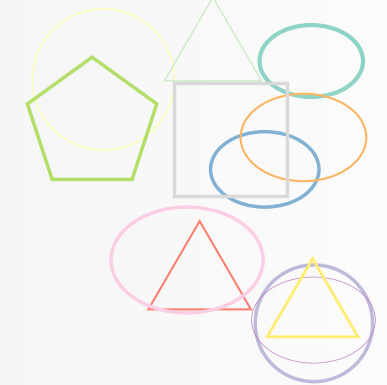[{"shape": "oval", "thickness": 3, "radius": 0.67, "center": [0.803, 0.841]}, {"shape": "circle", "thickness": 1, "radius": 0.92, "center": [0.267, 0.793]}, {"shape": "circle", "thickness": 2.5, "radius": 0.76, "center": [0.81, 0.16]}, {"shape": "triangle", "thickness": 1.5, "radius": 0.76, "center": [0.515, 0.273]}, {"shape": "oval", "thickness": 2.5, "radius": 0.7, "center": [0.683, 0.56]}, {"shape": "oval", "thickness": 1.5, "radius": 0.81, "center": [0.783, 0.643]}, {"shape": "pentagon", "thickness": 2.5, "radius": 0.88, "center": [0.238, 0.676]}, {"shape": "oval", "thickness": 2.5, "radius": 0.98, "center": [0.483, 0.325]}, {"shape": "square", "thickness": 2.5, "radius": 0.73, "center": [0.595, 0.637]}, {"shape": "oval", "thickness": 0.5, "radius": 0.8, "center": [0.809, 0.169]}, {"shape": "triangle", "thickness": 1, "radius": 0.72, "center": [0.549, 0.862]}, {"shape": "triangle", "thickness": 2, "radius": 0.68, "center": [0.807, 0.193]}]